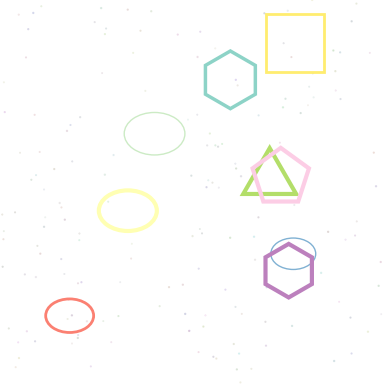[{"shape": "hexagon", "thickness": 2.5, "radius": 0.37, "center": [0.598, 0.793]}, {"shape": "oval", "thickness": 3, "radius": 0.38, "center": [0.332, 0.453]}, {"shape": "oval", "thickness": 2, "radius": 0.31, "center": [0.181, 0.18]}, {"shape": "oval", "thickness": 1, "radius": 0.29, "center": [0.762, 0.341]}, {"shape": "triangle", "thickness": 3, "radius": 0.4, "center": [0.701, 0.536]}, {"shape": "pentagon", "thickness": 3, "radius": 0.39, "center": [0.729, 0.539]}, {"shape": "hexagon", "thickness": 3, "radius": 0.35, "center": [0.75, 0.297]}, {"shape": "oval", "thickness": 1, "radius": 0.39, "center": [0.401, 0.653]}, {"shape": "square", "thickness": 2, "radius": 0.38, "center": [0.766, 0.889]}]